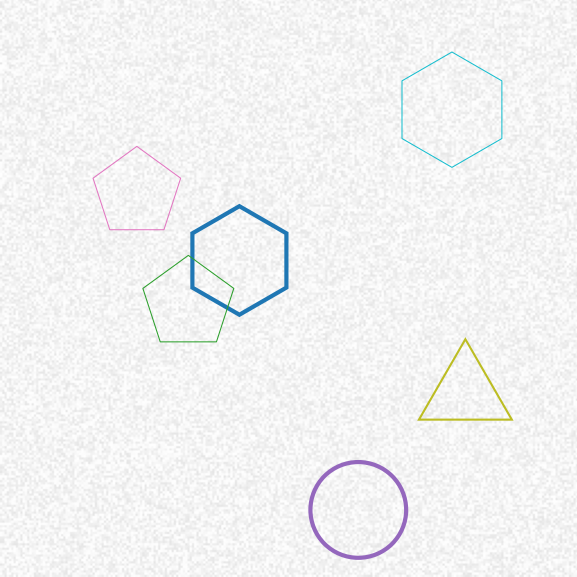[{"shape": "hexagon", "thickness": 2, "radius": 0.47, "center": [0.415, 0.548]}, {"shape": "pentagon", "thickness": 0.5, "radius": 0.41, "center": [0.326, 0.474]}, {"shape": "circle", "thickness": 2, "radius": 0.41, "center": [0.62, 0.116]}, {"shape": "pentagon", "thickness": 0.5, "radius": 0.4, "center": [0.237, 0.666]}, {"shape": "triangle", "thickness": 1, "radius": 0.46, "center": [0.806, 0.319]}, {"shape": "hexagon", "thickness": 0.5, "radius": 0.5, "center": [0.783, 0.809]}]